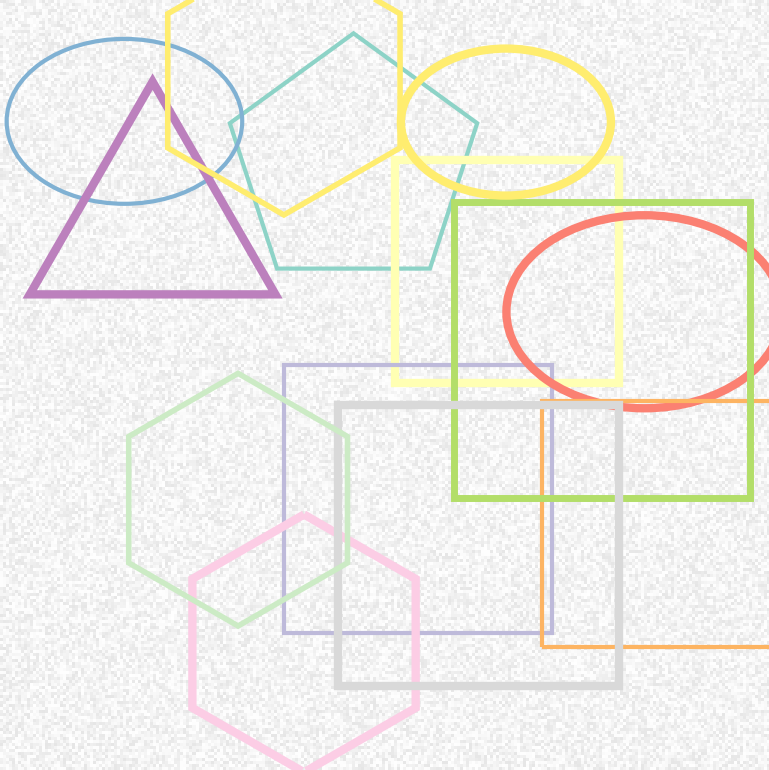[{"shape": "pentagon", "thickness": 1.5, "radius": 0.84, "center": [0.459, 0.788]}, {"shape": "square", "thickness": 3, "radius": 0.73, "center": [0.658, 0.647]}, {"shape": "square", "thickness": 1.5, "radius": 0.87, "center": [0.543, 0.352]}, {"shape": "oval", "thickness": 3, "radius": 0.9, "center": [0.837, 0.595]}, {"shape": "oval", "thickness": 1.5, "radius": 0.76, "center": [0.162, 0.842]}, {"shape": "square", "thickness": 1.5, "radius": 0.8, "center": [0.863, 0.319]}, {"shape": "square", "thickness": 2.5, "radius": 0.96, "center": [0.782, 0.546]}, {"shape": "hexagon", "thickness": 3, "radius": 0.84, "center": [0.395, 0.164]}, {"shape": "square", "thickness": 3, "radius": 0.91, "center": [0.622, 0.292]}, {"shape": "triangle", "thickness": 3, "radius": 0.92, "center": [0.198, 0.71]}, {"shape": "hexagon", "thickness": 2, "radius": 0.82, "center": [0.309, 0.351]}, {"shape": "oval", "thickness": 3, "radius": 0.68, "center": [0.657, 0.841]}, {"shape": "hexagon", "thickness": 2, "radius": 0.87, "center": [0.369, 0.895]}]